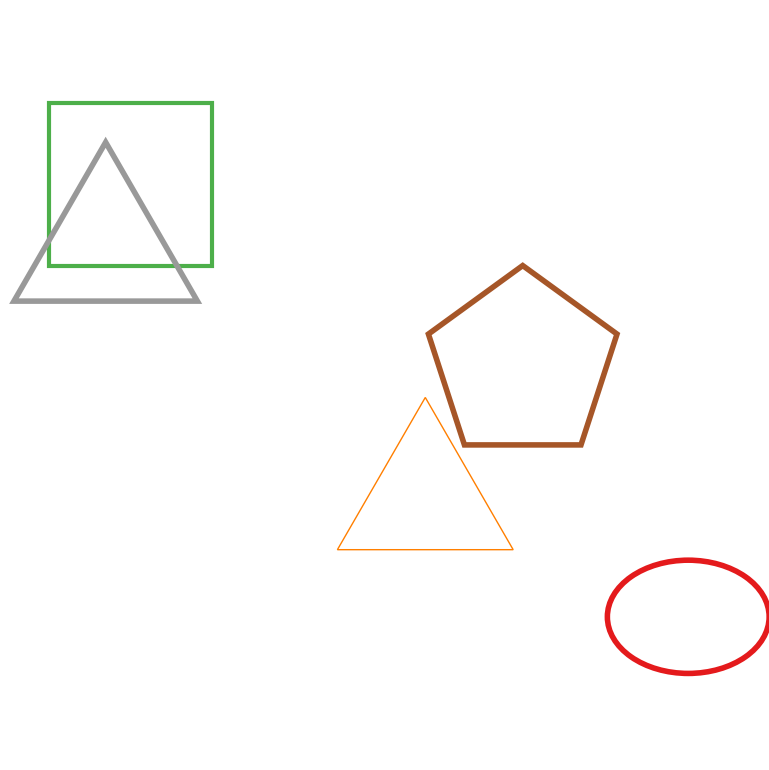[{"shape": "oval", "thickness": 2, "radius": 0.53, "center": [0.894, 0.199]}, {"shape": "square", "thickness": 1.5, "radius": 0.53, "center": [0.17, 0.761]}, {"shape": "triangle", "thickness": 0.5, "radius": 0.66, "center": [0.552, 0.352]}, {"shape": "pentagon", "thickness": 2, "radius": 0.64, "center": [0.679, 0.526]}, {"shape": "triangle", "thickness": 2, "radius": 0.69, "center": [0.137, 0.678]}]